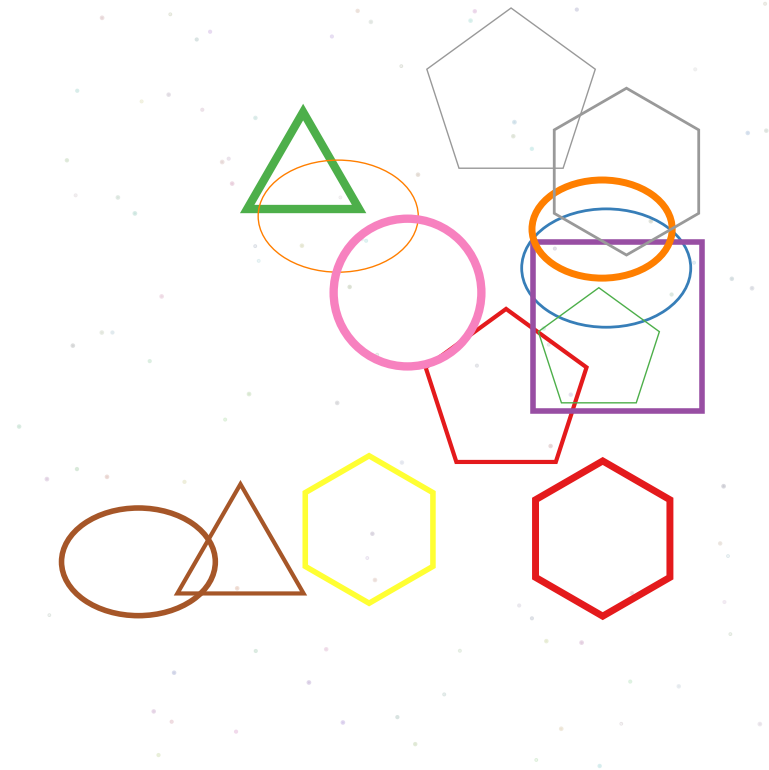[{"shape": "pentagon", "thickness": 1.5, "radius": 0.55, "center": [0.657, 0.489]}, {"shape": "hexagon", "thickness": 2.5, "radius": 0.5, "center": [0.783, 0.301]}, {"shape": "oval", "thickness": 1, "radius": 0.55, "center": [0.787, 0.652]}, {"shape": "triangle", "thickness": 3, "radius": 0.42, "center": [0.394, 0.771]}, {"shape": "pentagon", "thickness": 0.5, "radius": 0.41, "center": [0.778, 0.544]}, {"shape": "square", "thickness": 2, "radius": 0.55, "center": [0.802, 0.576]}, {"shape": "oval", "thickness": 0.5, "radius": 0.52, "center": [0.439, 0.719]}, {"shape": "oval", "thickness": 2.5, "radius": 0.46, "center": [0.782, 0.703]}, {"shape": "hexagon", "thickness": 2, "radius": 0.48, "center": [0.479, 0.312]}, {"shape": "oval", "thickness": 2, "radius": 0.5, "center": [0.18, 0.27]}, {"shape": "triangle", "thickness": 1.5, "radius": 0.47, "center": [0.312, 0.277]}, {"shape": "circle", "thickness": 3, "radius": 0.48, "center": [0.529, 0.62]}, {"shape": "hexagon", "thickness": 1, "radius": 0.54, "center": [0.814, 0.777]}, {"shape": "pentagon", "thickness": 0.5, "radius": 0.58, "center": [0.664, 0.875]}]